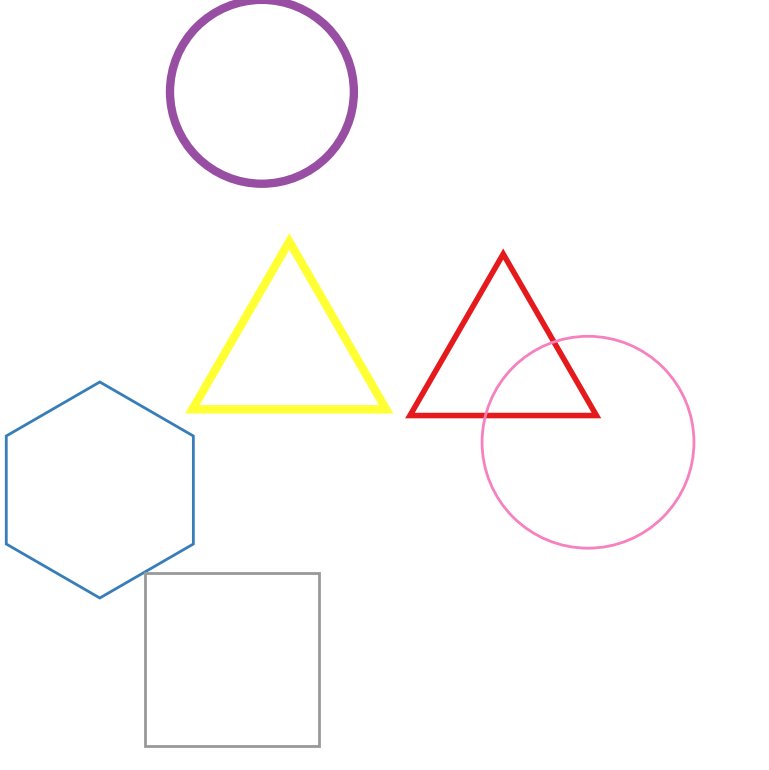[{"shape": "triangle", "thickness": 2, "radius": 0.7, "center": [0.654, 0.53]}, {"shape": "hexagon", "thickness": 1, "radius": 0.7, "center": [0.13, 0.364]}, {"shape": "circle", "thickness": 3, "radius": 0.6, "center": [0.34, 0.881]}, {"shape": "triangle", "thickness": 3, "radius": 0.73, "center": [0.376, 0.541]}, {"shape": "circle", "thickness": 1, "radius": 0.69, "center": [0.764, 0.426]}, {"shape": "square", "thickness": 1, "radius": 0.56, "center": [0.301, 0.143]}]